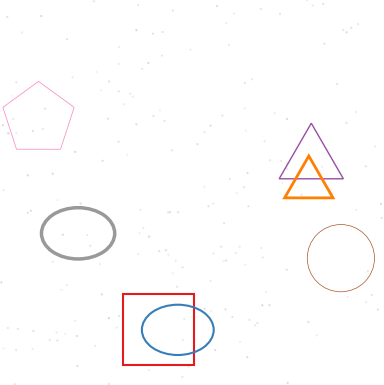[{"shape": "square", "thickness": 1.5, "radius": 0.46, "center": [0.412, 0.144]}, {"shape": "oval", "thickness": 1.5, "radius": 0.47, "center": [0.462, 0.143]}, {"shape": "triangle", "thickness": 1, "radius": 0.48, "center": [0.809, 0.584]}, {"shape": "triangle", "thickness": 2, "radius": 0.36, "center": [0.802, 0.522]}, {"shape": "circle", "thickness": 0.5, "radius": 0.44, "center": [0.885, 0.329]}, {"shape": "pentagon", "thickness": 0.5, "radius": 0.49, "center": [0.1, 0.691]}, {"shape": "oval", "thickness": 2.5, "radius": 0.48, "center": [0.203, 0.394]}]